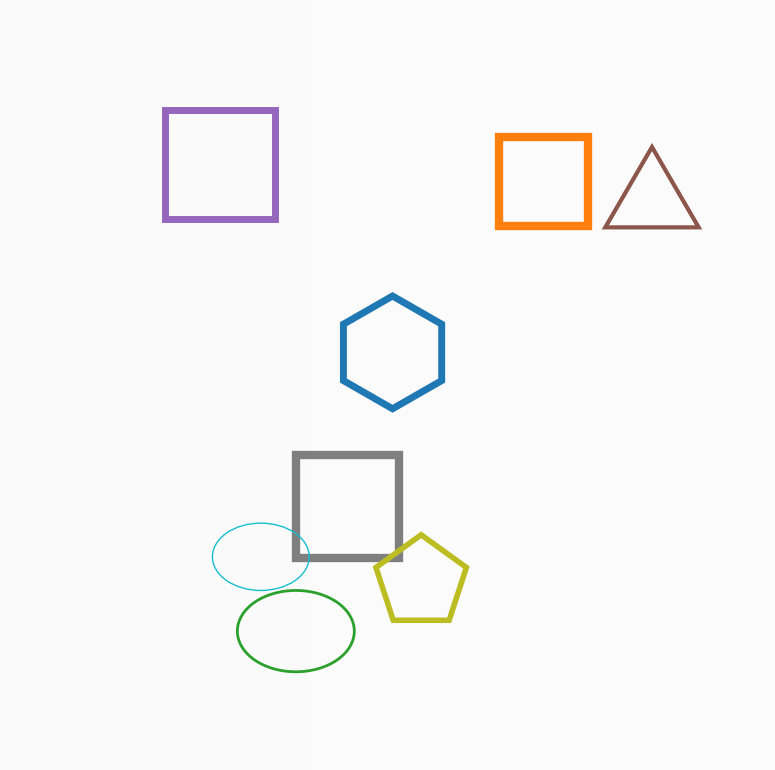[{"shape": "hexagon", "thickness": 2.5, "radius": 0.37, "center": [0.507, 0.542]}, {"shape": "square", "thickness": 3, "radius": 0.29, "center": [0.701, 0.764]}, {"shape": "oval", "thickness": 1, "radius": 0.38, "center": [0.382, 0.18]}, {"shape": "square", "thickness": 2.5, "radius": 0.35, "center": [0.284, 0.786]}, {"shape": "triangle", "thickness": 1.5, "radius": 0.35, "center": [0.841, 0.74]}, {"shape": "square", "thickness": 3, "radius": 0.33, "center": [0.449, 0.343]}, {"shape": "pentagon", "thickness": 2, "radius": 0.31, "center": [0.543, 0.244]}, {"shape": "oval", "thickness": 0.5, "radius": 0.31, "center": [0.337, 0.277]}]